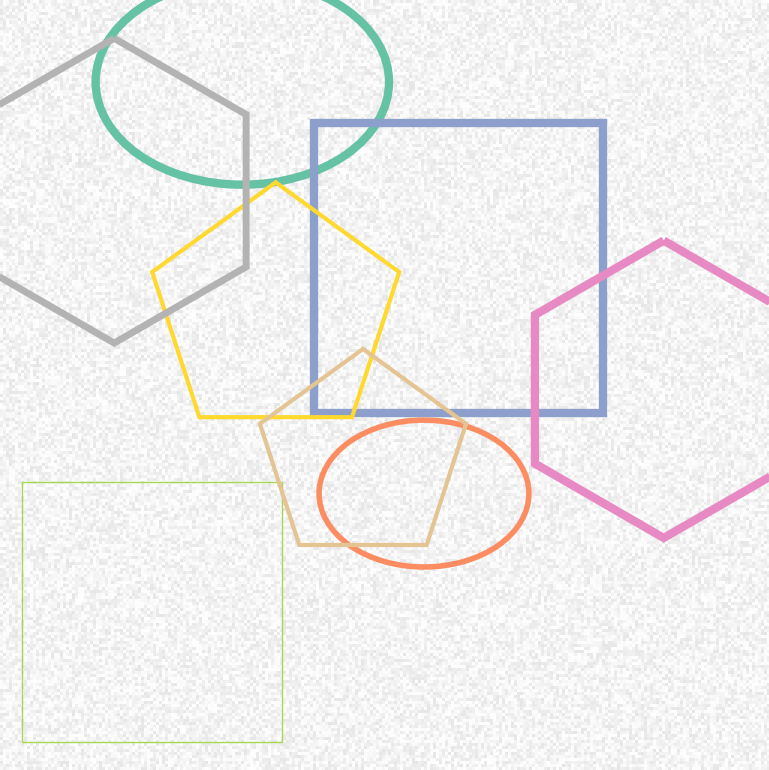[{"shape": "oval", "thickness": 3, "radius": 0.95, "center": [0.315, 0.894]}, {"shape": "oval", "thickness": 2, "radius": 0.68, "center": [0.551, 0.359]}, {"shape": "square", "thickness": 3, "radius": 0.94, "center": [0.595, 0.652]}, {"shape": "hexagon", "thickness": 3, "radius": 0.97, "center": [0.862, 0.494]}, {"shape": "square", "thickness": 0.5, "radius": 0.84, "center": [0.197, 0.205]}, {"shape": "pentagon", "thickness": 1.5, "radius": 0.84, "center": [0.358, 0.595]}, {"shape": "pentagon", "thickness": 1.5, "radius": 0.7, "center": [0.471, 0.406]}, {"shape": "hexagon", "thickness": 2.5, "radius": 0.99, "center": [0.148, 0.752]}]